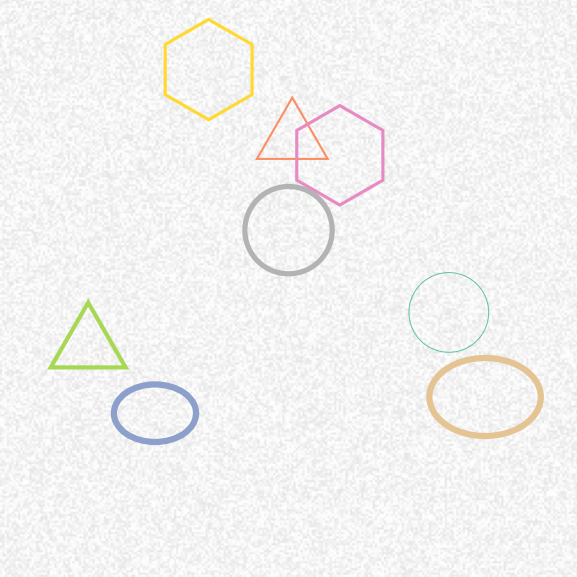[{"shape": "circle", "thickness": 0.5, "radius": 0.34, "center": [0.777, 0.458]}, {"shape": "triangle", "thickness": 1, "radius": 0.35, "center": [0.506, 0.759]}, {"shape": "oval", "thickness": 3, "radius": 0.36, "center": [0.268, 0.284]}, {"shape": "hexagon", "thickness": 1.5, "radius": 0.43, "center": [0.588, 0.73]}, {"shape": "triangle", "thickness": 2, "radius": 0.37, "center": [0.153, 0.4]}, {"shape": "hexagon", "thickness": 1.5, "radius": 0.43, "center": [0.361, 0.879]}, {"shape": "oval", "thickness": 3, "radius": 0.48, "center": [0.84, 0.312]}, {"shape": "circle", "thickness": 2.5, "radius": 0.38, "center": [0.5, 0.601]}]